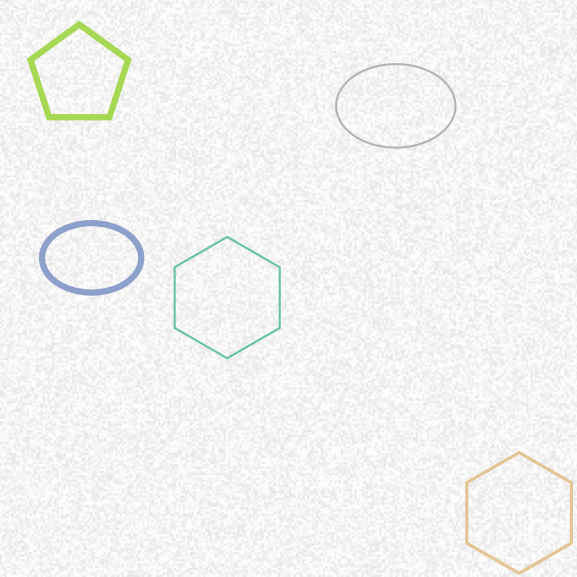[{"shape": "hexagon", "thickness": 1, "radius": 0.53, "center": [0.393, 0.484]}, {"shape": "oval", "thickness": 3, "radius": 0.43, "center": [0.159, 0.553]}, {"shape": "pentagon", "thickness": 3, "radius": 0.44, "center": [0.137, 0.868]}, {"shape": "hexagon", "thickness": 1.5, "radius": 0.52, "center": [0.899, 0.111]}, {"shape": "oval", "thickness": 1, "radius": 0.52, "center": [0.685, 0.816]}]